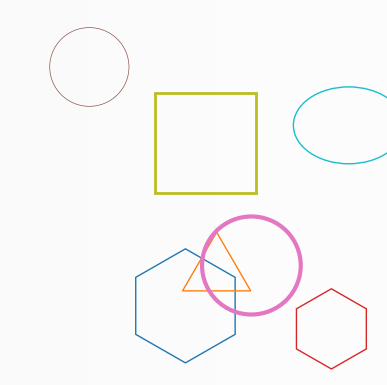[{"shape": "hexagon", "thickness": 1, "radius": 0.74, "center": [0.479, 0.206]}, {"shape": "triangle", "thickness": 1, "radius": 0.51, "center": [0.559, 0.295]}, {"shape": "hexagon", "thickness": 1, "radius": 0.52, "center": [0.855, 0.146]}, {"shape": "circle", "thickness": 0.5, "radius": 0.51, "center": [0.231, 0.826]}, {"shape": "circle", "thickness": 3, "radius": 0.64, "center": [0.649, 0.31]}, {"shape": "square", "thickness": 2, "radius": 0.65, "center": [0.531, 0.628]}, {"shape": "oval", "thickness": 1, "radius": 0.71, "center": [0.9, 0.674]}]